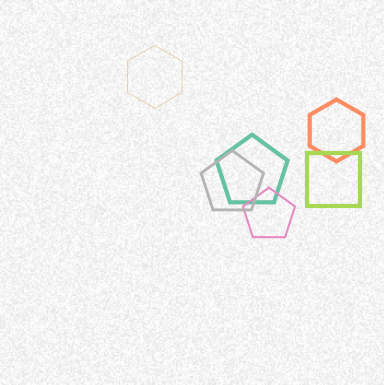[{"shape": "pentagon", "thickness": 3, "radius": 0.49, "center": [0.655, 0.553]}, {"shape": "hexagon", "thickness": 3, "radius": 0.4, "center": [0.874, 0.661]}, {"shape": "pentagon", "thickness": 1.5, "radius": 0.36, "center": [0.699, 0.442]}, {"shape": "square", "thickness": 3, "radius": 0.34, "center": [0.865, 0.534]}, {"shape": "hexagon", "thickness": 0.5, "radius": 0.41, "center": [0.402, 0.8]}, {"shape": "pentagon", "thickness": 2, "radius": 0.43, "center": [0.603, 0.524]}]